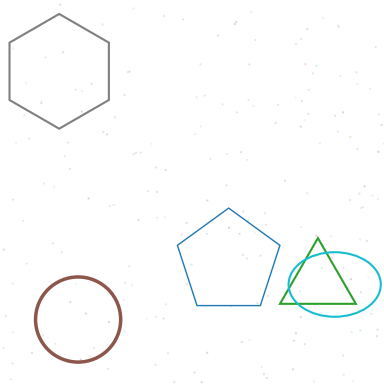[{"shape": "pentagon", "thickness": 1, "radius": 0.7, "center": [0.594, 0.32]}, {"shape": "triangle", "thickness": 1.5, "radius": 0.57, "center": [0.826, 0.268]}, {"shape": "circle", "thickness": 2.5, "radius": 0.55, "center": [0.203, 0.17]}, {"shape": "hexagon", "thickness": 1.5, "radius": 0.75, "center": [0.154, 0.815]}, {"shape": "oval", "thickness": 1.5, "radius": 0.6, "center": [0.869, 0.261]}]